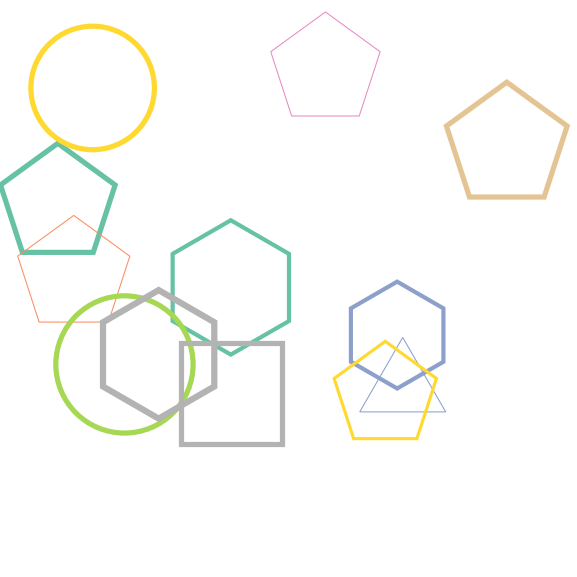[{"shape": "pentagon", "thickness": 2.5, "radius": 0.52, "center": [0.1, 0.647]}, {"shape": "hexagon", "thickness": 2, "radius": 0.58, "center": [0.4, 0.501]}, {"shape": "pentagon", "thickness": 0.5, "radius": 0.51, "center": [0.128, 0.524]}, {"shape": "hexagon", "thickness": 2, "radius": 0.46, "center": [0.688, 0.419]}, {"shape": "triangle", "thickness": 0.5, "radius": 0.43, "center": [0.697, 0.329]}, {"shape": "pentagon", "thickness": 0.5, "radius": 0.5, "center": [0.564, 0.879]}, {"shape": "circle", "thickness": 2.5, "radius": 0.59, "center": [0.216, 0.368]}, {"shape": "pentagon", "thickness": 1.5, "radius": 0.47, "center": [0.667, 0.315]}, {"shape": "circle", "thickness": 2.5, "radius": 0.53, "center": [0.16, 0.847]}, {"shape": "pentagon", "thickness": 2.5, "radius": 0.55, "center": [0.878, 0.747]}, {"shape": "hexagon", "thickness": 3, "radius": 0.56, "center": [0.275, 0.386]}, {"shape": "square", "thickness": 2.5, "radius": 0.44, "center": [0.401, 0.318]}]